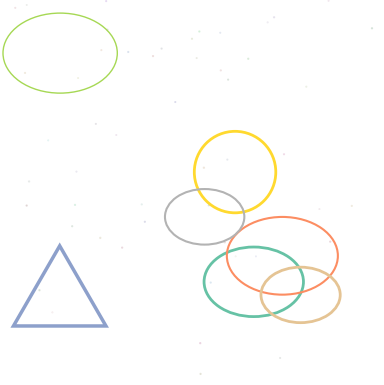[{"shape": "oval", "thickness": 2, "radius": 0.65, "center": [0.659, 0.268]}, {"shape": "oval", "thickness": 1.5, "radius": 0.72, "center": [0.733, 0.336]}, {"shape": "triangle", "thickness": 2.5, "radius": 0.69, "center": [0.155, 0.223]}, {"shape": "oval", "thickness": 1, "radius": 0.74, "center": [0.156, 0.862]}, {"shape": "circle", "thickness": 2, "radius": 0.53, "center": [0.611, 0.553]}, {"shape": "oval", "thickness": 2, "radius": 0.51, "center": [0.781, 0.234]}, {"shape": "oval", "thickness": 1.5, "radius": 0.52, "center": [0.532, 0.437]}]